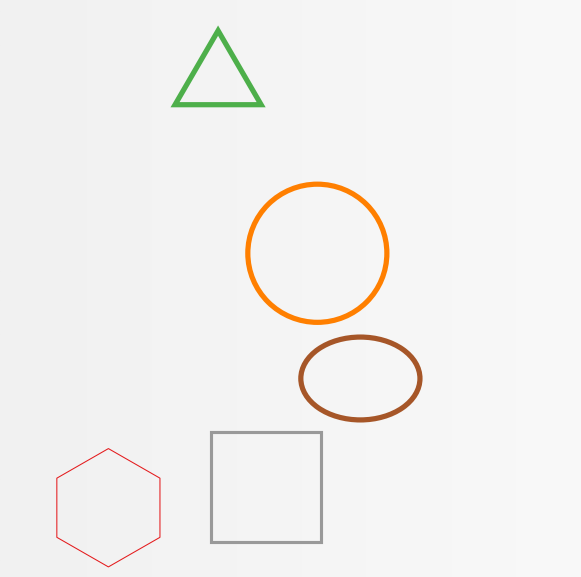[{"shape": "hexagon", "thickness": 0.5, "radius": 0.51, "center": [0.186, 0.12]}, {"shape": "triangle", "thickness": 2.5, "radius": 0.43, "center": [0.375, 0.861]}, {"shape": "circle", "thickness": 2.5, "radius": 0.6, "center": [0.546, 0.561]}, {"shape": "oval", "thickness": 2.5, "radius": 0.51, "center": [0.62, 0.344]}, {"shape": "square", "thickness": 1.5, "radius": 0.48, "center": [0.458, 0.156]}]